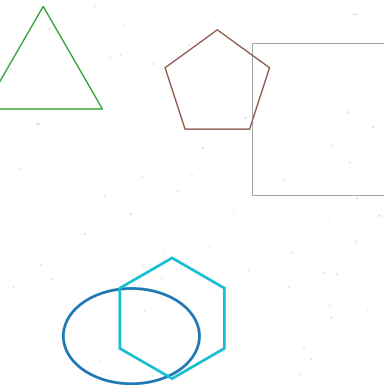[{"shape": "oval", "thickness": 2, "radius": 0.88, "center": [0.341, 0.127]}, {"shape": "triangle", "thickness": 1, "radius": 0.89, "center": [0.112, 0.806]}, {"shape": "pentagon", "thickness": 1, "radius": 0.71, "center": [0.564, 0.78]}, {"shape": "square", "thickness": 0.5, "radius": 0.99, "center": [0.853, 0.691]}, {"shape": "hexagon", "thickness": 2, "radius": 0.78, "center": [0.447, 0.173]}]